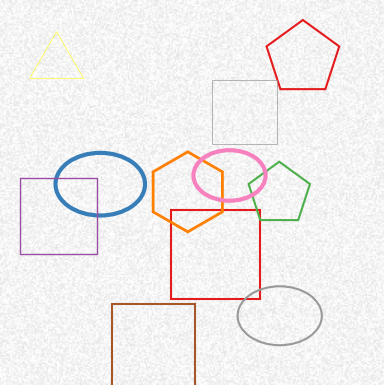[{"shape": "square", "thickness": 1.5, "radius": 0.58, "center": [0.559, 0.338]}, {"shape": "pentagon", "thickness": 1.5, "radius": 0.5, "center": [0.787, 0.849]}, {"shape": "oval", "thickness": 3, "radius": 0.58, "center": [0.26, 0.522]}, {"shape": "pentagon", "thickness": 1.5, "radius": 0.42, "center": [0.725, 0.496]}, {"shape": "square", "thickness": 1, "radius": 0.5, "center": [0.151, 0.439]}, {"shape": "hexagon", "thickness": 2, "radius": 0.52, "center": [0.488, 0.502]}, {"shape": "triangle", "thickness": 0.5, "radius": 0.4, "center": [0.147, 0.837]}, {"shape": "square", "thickness": 1.5, "radius": 0.54, "center": [0.399, 0.102]}, {"shape": "oval", "thickness": 3, "radius": 0.47, "center": [0.596, 0.544]}, {"shape": "oval", "thickness": 1.5, "radius": 0.55, "center": [0.727, 0.18]}, {"shape": "square", "thickness": 0.5, "radius": 0.42, "center": [0.635, 0.709]}]